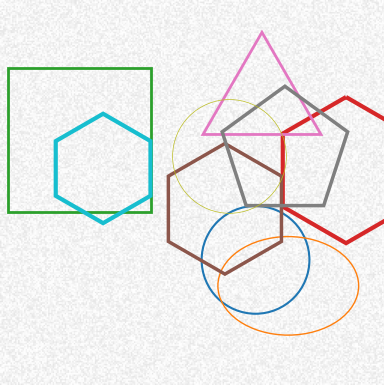[{"shape": "circle", "thickness": 1.5, "radius": 0.7, "center": [0.664, 0.325]}, {"shape": "oval", "thickness": 1, "radius": 0.91, "center": [0.749, 0.258]}, {"shape": "square", "thickness": 2, "radius": 0.93, "center": [0.206, 0.637]}, {"shape": "hexagon", "thickness": 3, "radius": 0.95, "center": [0.899, 0.558]}, {"shape": "hexagon", "thickness": 2.5, "radius": 0.85, "center": [0.584, 0.458]}, {"shape": "triangle", "thickness": 2, "radius": 0.88, "center": [0.68, 0.739]}, {"shape": "pentagon", "thickness": 2.5, "radius": 0.86, "center": [0.74, 0.605]}, {"shape": "circle", "thickness": 0.5, "radius": 0.74, "center": [0.596, 0.594]}, {"shape": "hexagon", "thickness": 3, "radius": 0.71, "center": [0.268, 0.562]}]